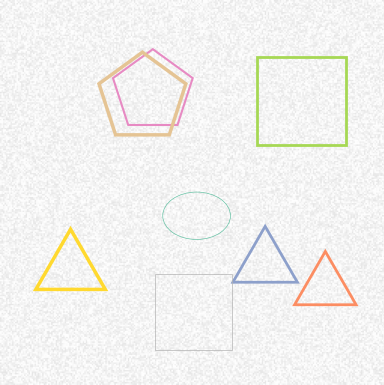[{"shape": "oval", "thickness": 0.5, "radius": 0.44, "center": [0.511, 0.44]}, {"shape": "triangle", "thickness": 2, "radius": 0.46, "center": [0.845, 0.255]}, {"shape": "triangle", "thickness": 2, "radius": 0.48, "center": [0.689, 0.315]}, {"shape": "pentagon", "thickness": 1.5, "radius": 0.54, "center": [0.397, 0.763]}, {"shape": "square", "thickness": 2, "radius": 0.58, "center": [0.783, 0.737]}, {"shape": "triangle", "thickness": 2.5, "radius": 0.52, "center": [0.183, 0.3]}, {"shape": "pentagon", "thickness": 2.5, "radius": 0.59, "center": [0.37, 0.746]}, {"shape": "square", "thickness": 0.5, "radius": 0.5, "center": [0.502, 0.19]}]